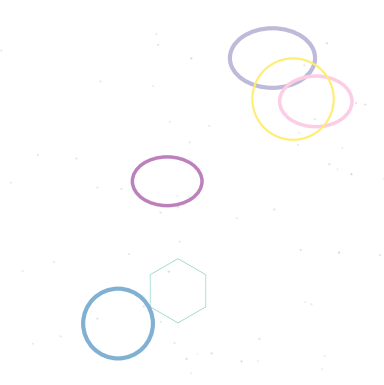[{"shape": "hexagon", "thickness": 0.5, "radius": 0.42, "center": [0.462, 0.245]}, {"shape": "oval", "thickness": 3, "radius": 0.55, "center": [0.708, 0.849]}, {"shape": "circle", "thickness": 3, "radius": 0.45, "center": [0.307, 0.16]}, {"shape": "oval", "thickness": 2.5, "radius": 0.47, "center": [0.82, 0.737]}, {"shape": "oval", "thickness": 2.5, "radius": 0.45, "center": [0.434, 0.529]}, {"shape": "circle", "thickness": 1.5, "radius": 0.53, "center": [0.761, 0.743]}]